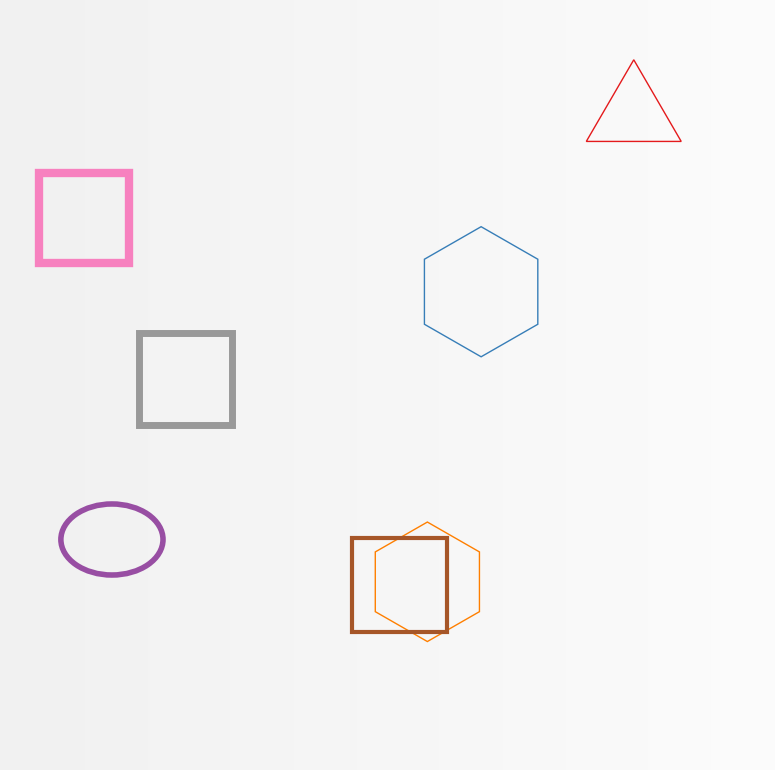[{"shape": "triangle", "thickness": 0.5, "radius": 0.35, "center": [0.818, 0.852]}, {"shape": "hexagon", "thickness": 0.5, "radius": 0.42, "center": [0.621, 0.621]}, {"shape": "oval", "thickness": 2, "radius": 0.33, "center": [0.144, 0.299]}, {"shape": "hexagon", "thickness": 0.5, "radius": 0.39, "center": [0.551, 0.244]}, {"shape": "square", "thickness": 1.5, "radius": 0.31, "center": [0.515, 0.24]}, {"shape": "square", "thickness": 3, "radius": 0.29, "center": [0.109, 0.717]}, {"shape": "square", "thickness": 2.5, "radius": 0.3, "center": [0.239, 0.508]}]